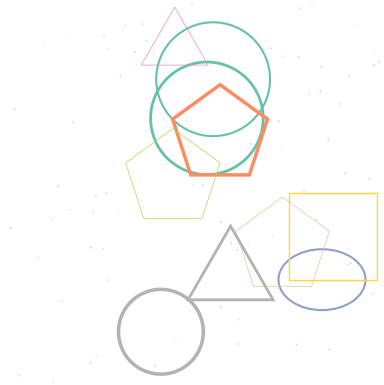[{"shape": "circle", "thickness": 1.5, "radius": 0.74, "center": [0.554, 0.794]}, {"shape": "circle", "thickness": 2, "radius": 0.73, "center": [0.537, 0.693]}, {"shape": "pentagon", "thickness": 2.5, "radius": 0.65, "center": [0.572, 0.651]}, {"shape": "oval", "thickness": 1.5, "radius": 0.56, "center": [0.836, 0.274]}, {"shape": "triangle", "thickness": 0.5, "radius": 0.5, "center": [0.454, 0.881]}, {"shape": "pentagon", "thickness": 0.5, "radius": 0.64, "center": [0.449, 0.537]}, {"shape": "square", "thickness": 1, "radius": 0.57, "center": [0.864, 0.386]}, {"shape": "pentagon", "thickness": 0.5, "radius": 0.64, "center": [0.734, 0.36]}, {"shape": "triangle", "thickness": 2, "radius": 0.64, "center": [0.599, 0.285]}, {"shape": "circle", "thickness": 2.5, "radius": 0.55, "center": [0.418, 0.138]}]